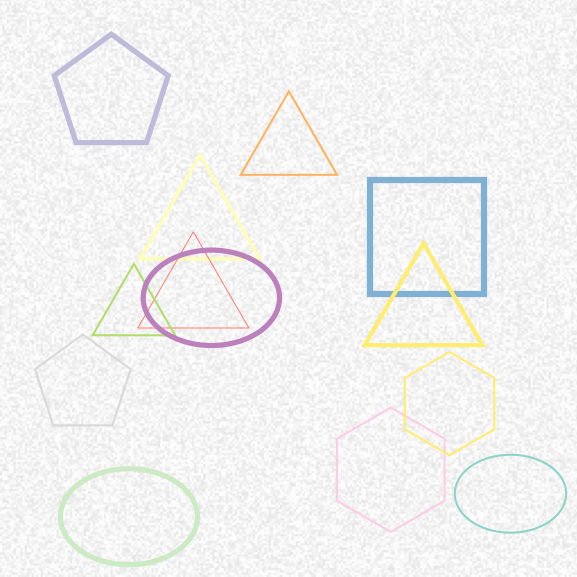[{"shape": "oval", "thickness": 1, "radius": 0.48, "center": [0.884, 0.144]}, {"shape": "triangle", "thickness": 1.5, "radius": 0.6, "center": [0.346, 0.611]}, {"shape": "pentagon", "thickness": 2.5, "radius": 0.52, "center": [0.193, 0.836]}, {"shape": "triangle", "thickness": 0.5, "radius": 0.55, "center": [0.335, 0.487]}, {"shape": "square", "thickness": 3, "radius": 0.49, "center": [0.739, 0.588]}, {"shape": "triangle", "thickness": 1, "radius": 0.48, "center": [0.5, 0.745]}, {"shape": "triangle", "thickness": 1, "radius": 0.41, "center": [0.232, 0.46]}, {"shape": "hexagon", "thickness": 1, "radius": 0.54, "center": [0.677, 0.186]}, {"shape": "pentagon", "thickness": 1, "radius": 0.44, "center": [0.143, 0.333]}, {"shape": "oval", "thickness": 2.5, "radius": 0.59, "center": [0.366, 0.483]}, {"shape": "oval", "thickness": 2.5, "radius": 0.59, "center": [0.223, 0.104]}, {"shape": "triangle", "thickness": 2, "radius": 0.59, "center": [0.733, 0.46]}, {"shape": "hexagon", "thickness": 1, "radius": 0.45, "center": [0.778, 0.3]}]